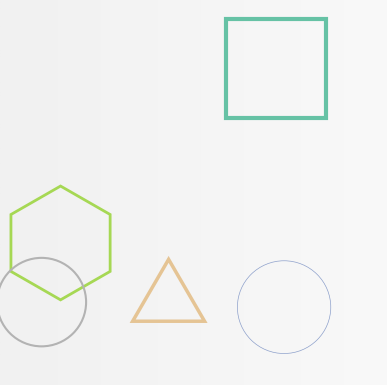[{"shape": "square", "thickness": 3, "radius": 0.65, "center": [0.713, 0.822]}, {"shape": "circle", "thickness": 0.5, "radius": 0.6, "center": [0.733, 0.202]}, {"shape": "hexagon", "thickness": 2, "radius": 0.74, "center": [0.156, 0.369]}, {"shape": "triangle", "thickness": 2.5, "radius": 0.54, "center": [0.435, 0.219]}, {"shape": "circle", "thickness": 1.5, "radius": 0.57, "center": [0.107, 0.215]}]